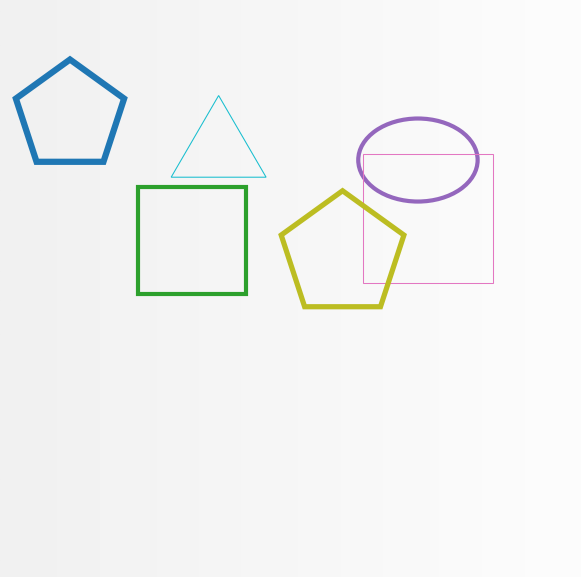[{"shape": "pentagon", "thickness": 3, "radius": 0.49, "center": [0.12, 0.798]}, {"shape": "square", "thickness": 2, "radius": 0.46, "center": [0.33, 0.583]}, {"shape": "oval", "thickness": 2, "radius": 0.51, "center": [0.719, 0.722]}, {"shape": "square", "thickness": 0.5, "radius": 0.56, "center": [0.736, 0.62]}, {"shape": "pentagon", "thickness": 2.5, "radius": 0.56, "center": [0.589, 0.558]}, {"shape": "triangle", "thickness": 0.5, "radius": 0.47, "center": [0.376, 0.739]}]